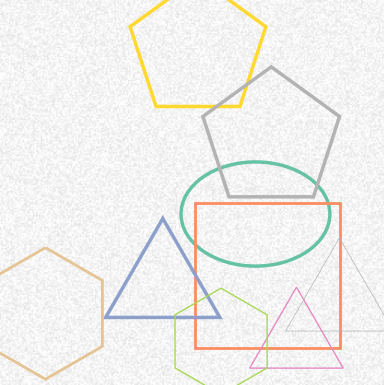[{"shape": "oval", "thickness": 2.5, "radius": 0.97, "center": [0.663, 0.444]}, {"shape": "square", "thickness": 2, "radius": 0.94, "center": [0.694, 0.285]}, {"shape": "triangle", "thickness": 2.5, "radius": 0.86, "center": [0.423, 0.261]}, {"shape": "triangle", "thickness": 1, "radius": 0.7, "center": [0.77, 0.114]}, {"shape": "hexagon", "thickness": 1, "radius": 0.69, "center": [0.574, 0.113]}, {"shape": "pentagon", "thickness": 2.5, "radius": 0.93, "center": [0.514, 0.873]}, {"shape": "hexagon", "thickness": 2, "radius": 0.85, "center": [0.118, 0.186]}, {"shape": "triangle", "thickness": 0.5, "radius": 0.81, "center": [0.882, 0.221]}, {"shape": "pentagon", "thickness": 2.5, "radius": 0.93, "center": [0.704, 0.64]}]